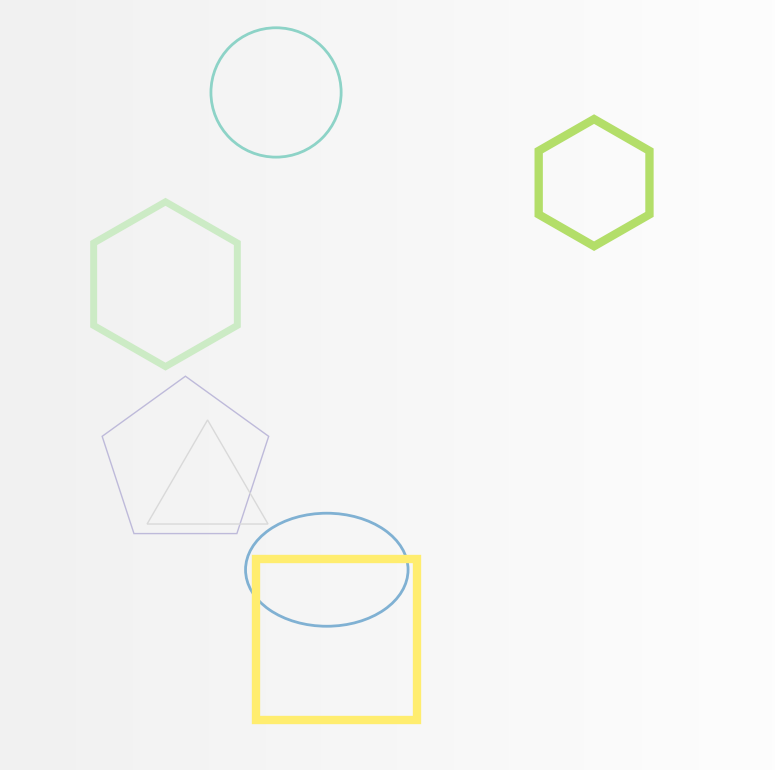[{"shape": "circle", "thickness": 1, "radius": 0.42, "center": [0.356, 0.88]}, {"shape": "pentagon", "thickness": 0.5, "radius": 0.56, "center": [0.239, 0.398]}, {"shape": "oval", "thickness": 1, "radius": 0.52, "center": [0.422, 0.26]}, {"shape": "hexagon", "thickness": 3, "radius": 0.41, "center": [0.767, 0.763]}, {"shape": "triangle", "thickness": 0.5, "radius": 0.45, "center": [0.268, 0.365]}, {"shape": "hexagon", "thickness": 2.5, "radius": 0.54, "center": [0.214, 0.631]}, {"shape": "square", "thickness": 3, "radius": 0.52, "center": [0.434, 0.169]}]